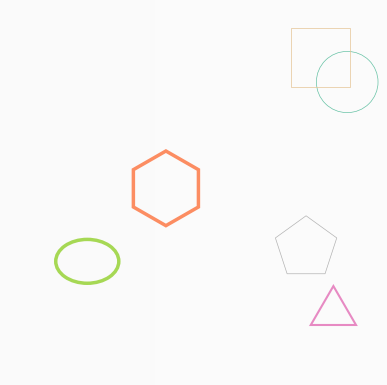[{"shape": "circle", "thickness": 0.5, "radius": 0.4, "center": [0.896, 0.787]}, {"shape": "hexagon", "thickness": 2.5, "radius": 0.48, "center": [0.428, 0.511]}, {"shape": "triangle", "thickness": 1.5, "radius": 0.34, "center": [0.86, 0.19]}, {"shape": "oval", "thickness": 2.5, "radius": 0.41, "center": [0.225, 0.321]}, {"shape": "square", "thickness": 0.5, "radius": 0.38, "center": [0.827, 0.851]}, {"shape": "pentagon", "thickness": 0.5, "radius": 0.42, "center": [0.79, 0.356]}]